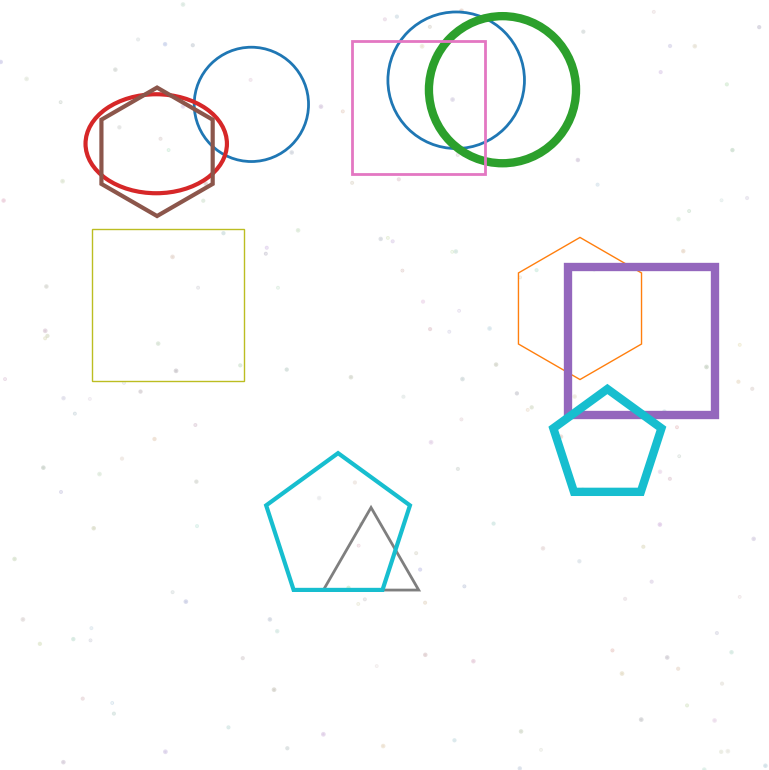[{"shape": "circle", "thickness": 1, "radius": 0.37, "center": [0.326, 0.864]}, {"shape": "circle", "thickness": 1, "radius": 0.44, "center": [0.592, 0.896]}, {"shape": "hexagon", "thickness": 0.5, "radius": 0.46, "center": [0.753, 0.599]}, {"shape": "circle", "thickness": 3, "radius": 0.48, "center": [0.653, 0.884]}, {"shape": "oval", "thickness": 1.5, "radius": 0.46, "center": [0.203, 0.813]}, {"shape": "square", "thickness": 3, "radius": 0.48, "center": [0.833, 0.557]}, {"shape": "hexagon", "thickness": 1.5, "radius": 0.42, "center": [0.204, 0.803]}, {"shape": "square", "thickness": 1, "radius": 0.43, "center": [0.544, 0.861]}, {"shape": "triangle", "thickness": 1, "radius": 0.36, "center": [0.482, 0.269]}, {"shape": "square", "thickness": 0.5, "radius": 0.49, "center": [0.218, 0.604]}, {"shape": "pentagon", "thickness": 1.5, "radius": 0.49, "center": [0.439, 0.313]}, {"shape": "pentagon", "thickness": 3, "radius": 0.37, "center": [0.789, 0.421]}]